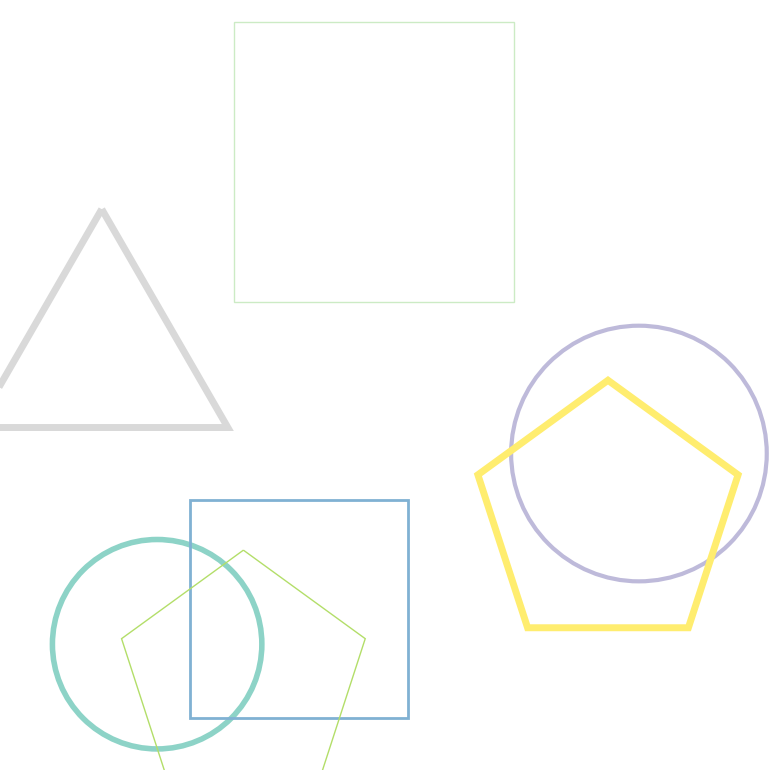[{"shape": "circle", "thickness": 2, "radius": 0.68, "center": [0.204, 0.163]}, {"shape": "circle", "thickness": 1.5, "radius": 0.83, "center": [0.83, 0.411]}, {"shape": "square", "thickness": 1, "radius": 0.71, "center": [0.388, 0.209]}, {"shape": "pentagon", "thickness": 0.5, "radius": 0.83, "center": [0.316, 0.119]}, {"shape": "triangle", "thickness": 2.5, "radius": 0.95, "center": [0.132, 0.539]}, {"shape": "square", "thickness": 0.5, "radius": 0.91, "center": [0.486, 0.79]}, {"shape": "pentagon", "thickness": 2.5, "radius": 0.89, "center": [0.79, 0.328]}]